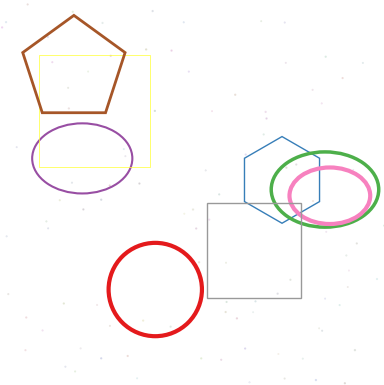[{"shape": "circle", "thickness": 3, "radius": 0.61, "center": [0.403, 0.248]}, {"shape": "hexagon", "thickness": 1, "radius": 0.56, "center": [0.733, 0.533]}, {"shape": "oval", "thickness": 2.5, "radius": 0.7, "center": [0.844, 0.508]}, {"shape": "oval", "thickness": 1.5, "radius": 0.65, "center": [0.214, 0.589]}, {"shape": "square", "thickness": 0.5, "radius": 0.72, "center": [0.245, 0.712]}, {"shape": "pentagon", "thickness": 2, "radius": 0.7, "center": [0.192, 0.82]}, {"shape": "oval", "thickness": 3, "radius": 0.52, "center": [0.857, 0.492]}, {"shape": "square", "thickness": 1, "radius": 0.61, "center": [0.66, 0.349]}]